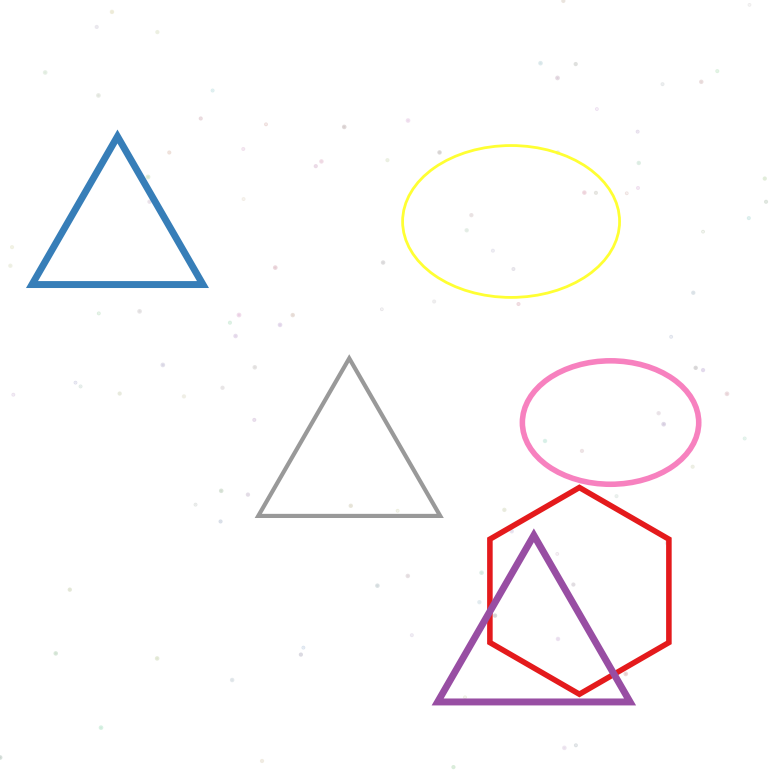[{"shape": "hexagon", "thickness": 2, "radius": 0.67, "center": [0.752, 0.233]}, {"shape": "triangle", "thickness": 2.5, "radius": 0.64, "center": [0.153, 0.695]}, {"shape": "triangle", "thickness": 2.5, "radius": 0.72, "center": [0.693, 0.161]}, {"shape": "oval", "thickness": 1, "radius": 0.7, "center": [0.664, 0.712]}, {"shape": "oval", "thickness": 2, "radius": 0.57, "center": [0.793, 0.451]}, {"shape": "triangle", "thickness": 1.5, "radius": 0.68, "center": [0.454, 0.398]}]